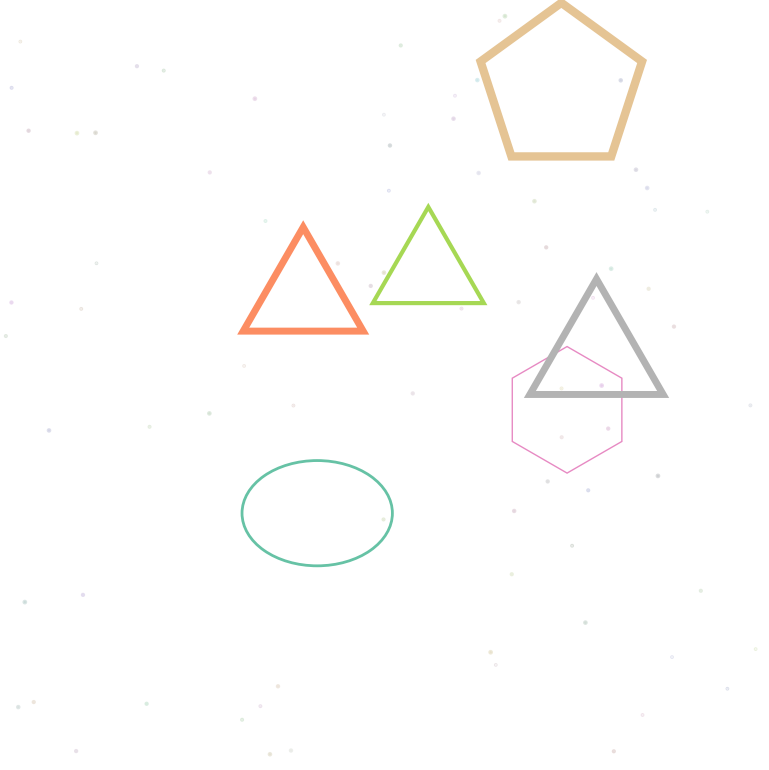[{"shape": "oval", "thickness": 1, "radius": 0.49, "center": [0.412, 0.334]}, {"shape": "triangle", "thickness": 2.5, "radius": 0.45, "center": [0.394, 0.615]}, {"shape": "hexagon", "thickness": 0.5, "radius": 0.41, "center": [0.736, 0.468]}, {"shape": "triangle", "thickness": 1.5, "radius": 0.42, "center": [0.556, 0.648]}, {"shape": "pentagon", "thickness": 3, "radius": 0.55, "center": [0.729, 0.886]}, {"shape": "triangle", "thickness": 2.5, "radius": 0.5, "center": [0.775, 0.538]}]